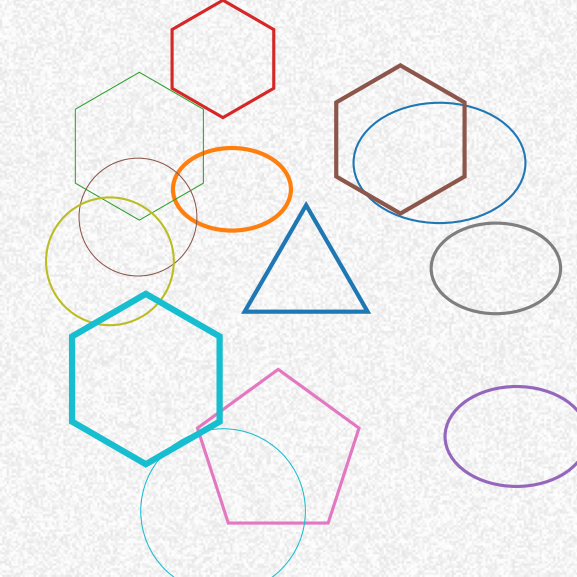[{"shape": "triangle", "thickness": 2, "radius": 0.61, "center": [0.53, 0.521]}, {"shape": "oval", "thickness": 1, "radius": 0.74, "center": [0.761, 0.717]}, {"shape": "oval", "thickness": 2, "radius": 0.51, "center": [0.402, 0.671]}, {"shape": "hexagon", "thickness": 0.5, "radius": 0.64, "center": [0.241, 0.746]}, {"shape": "hexagon", "thickness": 1.5, "radius": 0.51, "center": [0.386, 0.897]}, {"shape": "oval", "thickness": 1.5, "radius": 0.62, "center": [0.894, 0.243]}, {"shape": "hexagon", "thickness": 2, "radius": 0.64, "center": [0.693, 0.758]}, {"shape": "circle", "thickness": 0.5, "radius": 0.51, "center": [0.239, 0.623]}, {"shape": "pentagon", "thickness": 1.5, "radius": 0.74, "center": [0.482, 0.212]}, {"shape": "oval", "thickness": 1.5, "radius": 0.56, "center": [0.859, 0.534]}, {"shape": "circle", "thickness": 1, "radius": 0.55, "center": [0.19, 0.547]}, {"shape": "hexagon", "thickness": 3, "radius": 0.74, "center": [0.253, 0.343]}, {"shape": "circle", "thickness": 0.5, "radius": 0.71, "center": [0.386, 0.114]}]